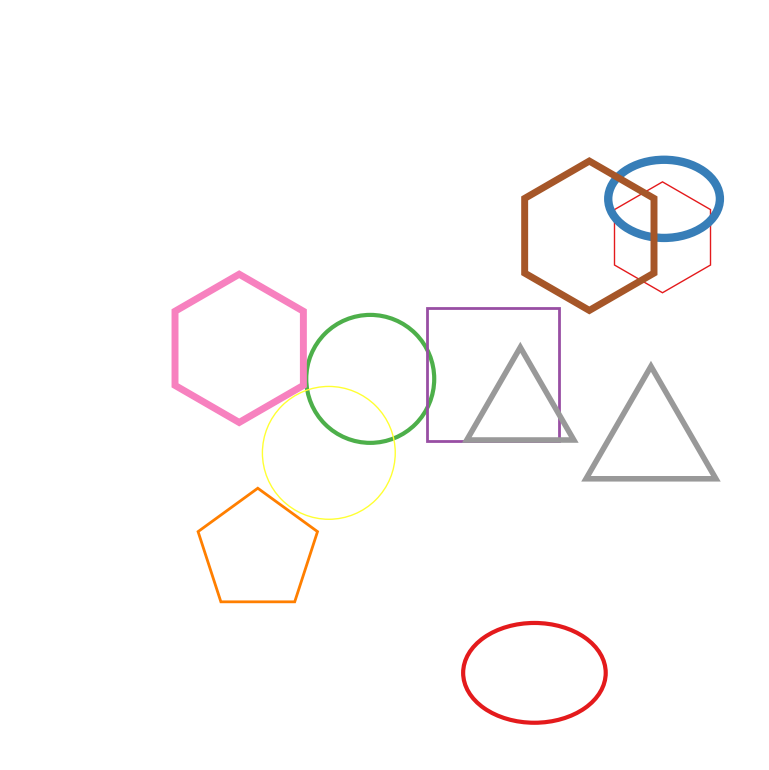[{"shape": "oval", "thickness": 1.5, "radius": 0.46, "center": [0.694, 0.126]}, {"shape": "hexagon", "thickness": 0.5, "radius": 0.36, "center": [0.86, 0.692]}, {"shape": "oval", "thickness": 3, "radius": 0.36, "center": [0.862, 0.742]}, {"shape": "circle", "thickness": 1.5, "radius": 0.42, "center": [0.481, 0.508]}, {"shape": "square", "thickness": 1, "radius": 0.43, "center": [0.64, 0.514]}, {"shape": "pentagon", "thickness": 1, "radius": 0.41, "center": [0.335, 0.284]}, {"shape": "circle", "thickness": 0.5, "radius": 0.43, "center": [0.427, 0.412]}, {"shape": "hexagon", "thickness": 2.5, "radius": 0.48, "center": [0.765, 0.694]}, {"shape": "hexagon", "thickness": 2.5, "radius": 0.48, "center": [0.311, 0.548]}, {"shape": "triangle", "thickness": 2, "radius": 0.49, "center": [0.845, 0.427]}, {"shape": "triangle", "thickness": 2, "radius": 0.4, "center": [0.676, 0.469]}]